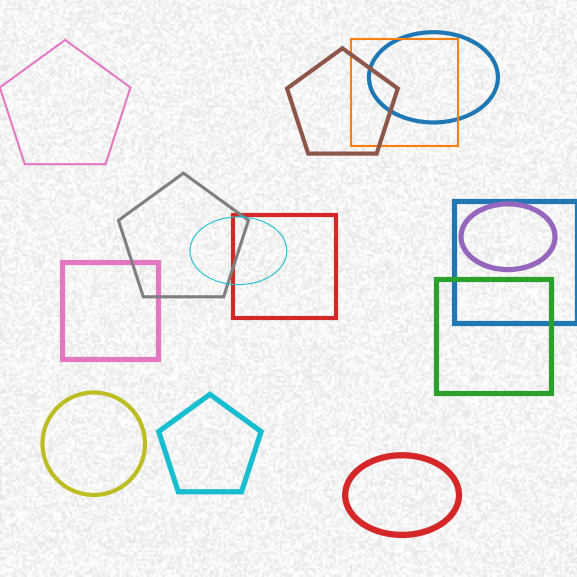[{"shape": "square", "thickness": 2.5, "radius": 0.53, "center": [0.893, 0.545]}, {"shape": "oval", "thickness": 2, "radius": 0.56, "center": [0.751, 0.865]}, {"shape": "square", "thickness": 1, "radius": 0.46, "center": [0.7, 0.839]}, {"shape": "square", "thickness": 2.5, "radius": 0.49, "center": [0.854, 0.417]}, {"shape": "oval", "thickness": 3, "radius": 0.49, "center": [0.696, 0.142]}, {"shape": "square", "thickness": 2, "radius": 0.45, "center": [0.493, 0.538]}, {"shape": "oval", "thickness": 2.5, "radius": 0.41, "center": [0.88, 0.589]}, {"shape": "pentagon", "thickness": 2, "radius": 0.5, "center": [0.593, 0.815]}, {"shape": "square", "thickness": 2.5, "radius": 0.42, "center": [0.191, 0.461]}, {"shape": "pentagon", "thickness": 1, "radius": 0.59, "center": [0.113, 0.811]}, {"shape": "pentagon", "thickness": 1.5, "radius": 0.59, "center": [0.318, 0.581]}, {"shape": "circle", "thickness": 2, "radius": 0.44, "center": [0.162, 0.231]}, {"shape": "pentagon", "thickness": 2.5, "radius": 0.47, "center": [0.363, 0.223]}, {"shape": "oval", "thickness": 0.5, "radius": 0.42, "center": [0.413, 0.565]}]